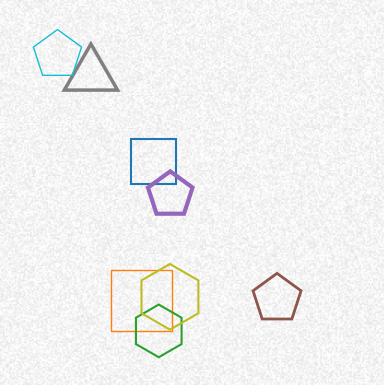[{"shape": "square", "thickness": 1.5, "radius": 0.29, "center": [0.398, 0.58]}, {"shape": "square", "thickness": 1, "radius": 0.4, "center": [0.367, 0.219]}, {"shape": "hexagon", "thickness": 1.5, "radius": 0.34, "center": [0.412, 0.141]}, {"shape": "pentagon", "thickness": 3, "radius": 0.3, "center": [0.442, 0.494]}, {"shape": "pentagon", "thickness": 2, "radius": 0.33, "center": [0.72, 0.224]}, {"shape": "triangle", "thickness": 2.5, "radius": 0.4, "center": [0.236, 0.806]}, {"shape": "hexagon", "thickness": 1.5, "radius": 0.43, "center": [0.441, 0.229]}, {"shape": "pentagon", "thickness": 1, "radius": 0.33, "center": [0.149, 0.858]}]